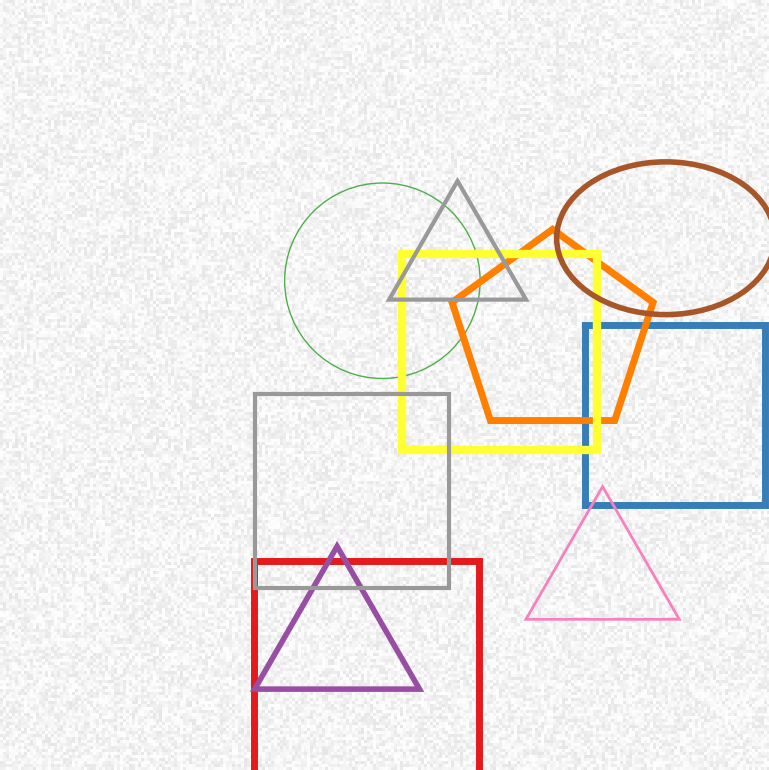[{"shape": "square", "thickness": 2.5, "radius": 0.73, "center": [0.476, 0.125]}, {"shape": "square", "thickness": 2.5, "radius": 0.58, "center": [0.877, 0.461]}, {"shape": "circle", "thickness": 0.5, "radius": 0.63, "center": [0.497, 0.635]}, {"shape": "triangle", "thickness": 2, "radius": 0.62, "center": [0.438, 0.167]}, {"shape": "pentagon", "thickness": 2.5, "radius": 0.69, "center": [0.718, 0.565]}, {"shape": "square", "thickness": 3, "radius": 0.64, "center": [0.649, 0.542]}, {"shape": "oval", "thickness": 2, "radius": 0.71, "center": [0.865, 0.691]}, {"shape": "triangle", "thickness": 1, "radius": 0.57, "center": [0.783, 0.253]}, {"shape": "square", "thickness": 1.5, "radius": 0.63, "center": [0.457, 0.363]}, {"shape": "triangle", "thickness": 1.5, "radius": 0.51, "center": [0.594, 0.662]}]